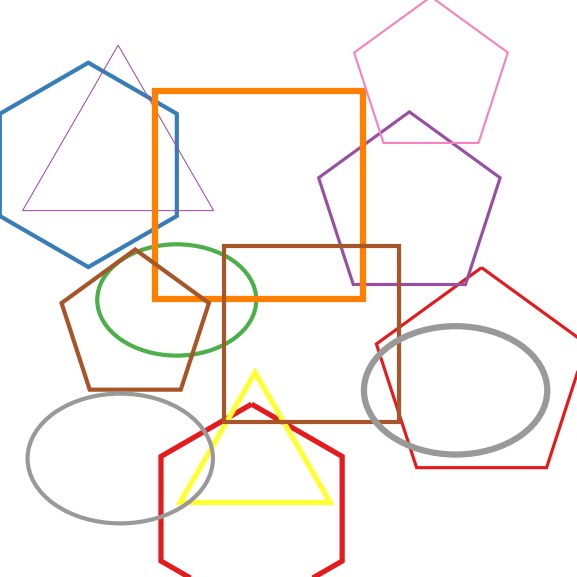[{"shape": "hexagon", "thickness": 2.5, "radius": 0.91, "center": [0.436, 0.118]}, {"shape": "pentagon", "thickness": 1.5, "radius": 0.96, "center": [0.834, 0.344]}, {"shape": "hexagon", "thickness": 2, "radius": 0.88, "center": [0.153, 0.714]}, {"shape": "oval", "thickness": 2, "radius": 0.69, "center": [0.306, 0.48]}, {"shape": "pentagon", "thickness": 1.5, "radius": 0.83, "center": [0.709, 0.64]}, {"shape": "triangle", "thickness": 0.5, "radius": 0.96, "center": [0.205, 0.73]}, {"shape": "square", "thickness": 3, "radius": 0.9, "center": [0.448, 0.662]}, {"shape": "triangle", "thickness": 2.5, "radius": 0.75, "center": [0.442, 0.204]}, {"shape": "pentagon", "thickness": 2, "radius": 0.67, "center": [0.234, 0.433]}, {"shape": "square", "thickness": 2, "radius": 0.76, "center": [0.539, 0.421]}, {"shape": "pentagon", "thickness": 1, "radius": 0.7, "center": [0.746, 0.865]}, {"shape": "oval", "thickness": 2, "radius": 0.8, "center": [0.208, 0.205]}, {"shape": "oval", "thickness": 3, "radius": 0.79, "center": [0.789, 0.323]}]